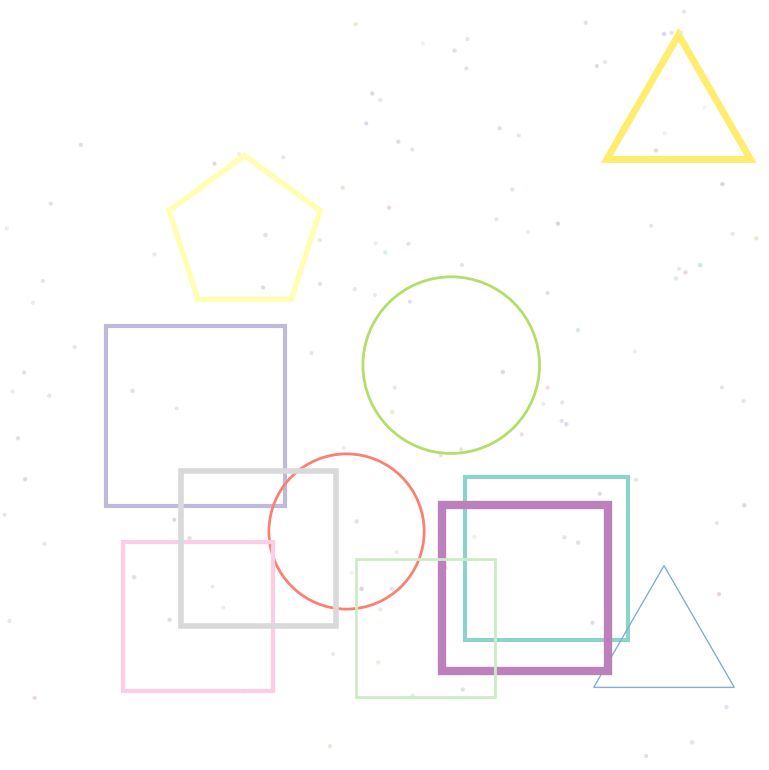[{"shape": "square", "thickness": 1.5, "radius": 0.53, "center": [0.71, 0.275]}, {"shape": "pentagon", "thickness": 2, "radius": 0.52, "center": [0.318, 0.695]}, {"shape": "square", "thickness": 1.5, "radius": 0.58, "center": [0.254, 0.46]}, {"shape": "circle", "thickness": 1, "radius": 0.5, "center": [0.45, 0.31]}, {"shape": "triangle", "thickness": 0.5, "radius": 0.53, "center": [0.862, 0.16]}, {"shape": "circle", "thickness": 1, "radius": 0.57, "center": [0.586, 0.526]}, {"shape": "square", "thickness": 1.5, "radius": 0.49, "center": [0.257, 0.199]}, {"shape": "square", "thickness": 2, "radius": 0.5, "center": [0.336, 0.288]}, {"shape": "square", "thickness": 3, "radius": 0.54, "center": [0.682, 0.237]}, {"shape": "square", "thickness": 1, "radius": 0.45, "center": [0.553, 0.184]}, {"shape": "triangle", "thickness": 2.5, "radius": 0.54, "center": [0.881, 0.847]}]